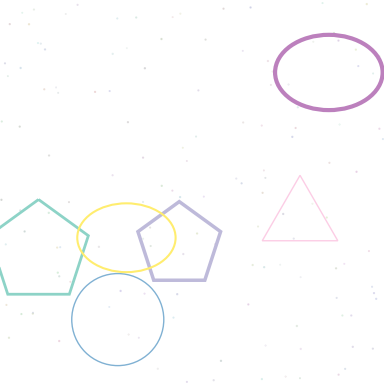[{"shape": "pentagon", "thickness": 2, "radius": 0.68, "center": [0.1, 0.346]}, {"shape": "pentagon", "thickness": 2.5, "radius": 0.56, "center": [0.466, 0.363]}, {"shape": "circle", "thickness": 1, "radius": 0.6, "center": [0.306, 0.17]}, {"shape": "triangle", "thickness": 1, "radius": 0.57, "center": [0.779, 0.431]}, {"shape": "oval", "thickness": 3, "radius": 0.7, "center": [0.854, 0.812]}, {"shape": "oval", "thickness": 1.5, "radius": 0.64, "center": [0.328, 0.383]}]